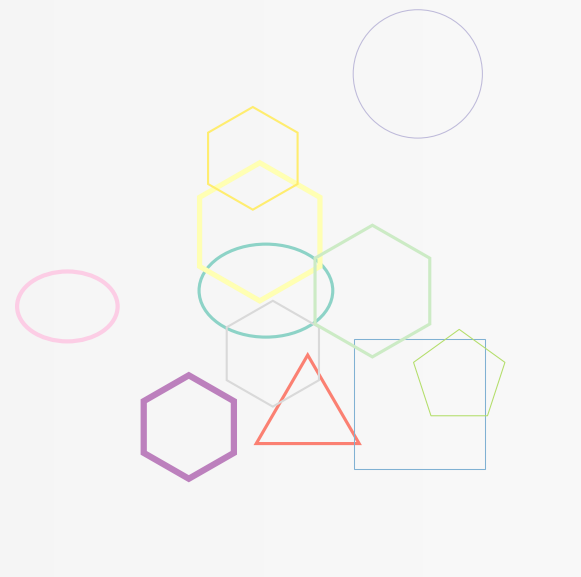[{"shape": "oval", "thickness": 1.5, "radius": 0.58, "center": [0.457, 0.496]}, {"shape": "hexagon", "thickness": 2.5, "radius": 0.6, "center": [0.447, 0.598]}, {"shape": "circle", "thickness": 0.5, "radius": 0.56, "center": [0.719, 0.871]}, {"shape": "triangle", "thickness": 1.5, "radius": 0.51, "center": [0.529, 0.282]}, {"shape": "square", "thickness": 0.5, "radius": 0.56, "center": [0.722, 0.3]}, {"shape": "pentagon", "thickness": 0.5, "radius": 0.41, "center": [0.79, 0.346]}, {"shape": "oval", "thickness": 2, "radius": 0.43, "center": [0.116, 0.469]}, {"shape": "hexagon", "thickness": 1, "radius": 0.46, "center": [0.469, 0.387]}, {"shape": "hexagon", "thickness": 3, "radius": 0.45, "center": [0.325, 0.26]}, {"shape": "hexagon", "thickness": 1.5, "radius": 0.57, "center": [0.641, 0.495]}, {"shape": "hexagon", "thickness": 1, "radius": 0.44, "center": [0.435, 0.725]}]